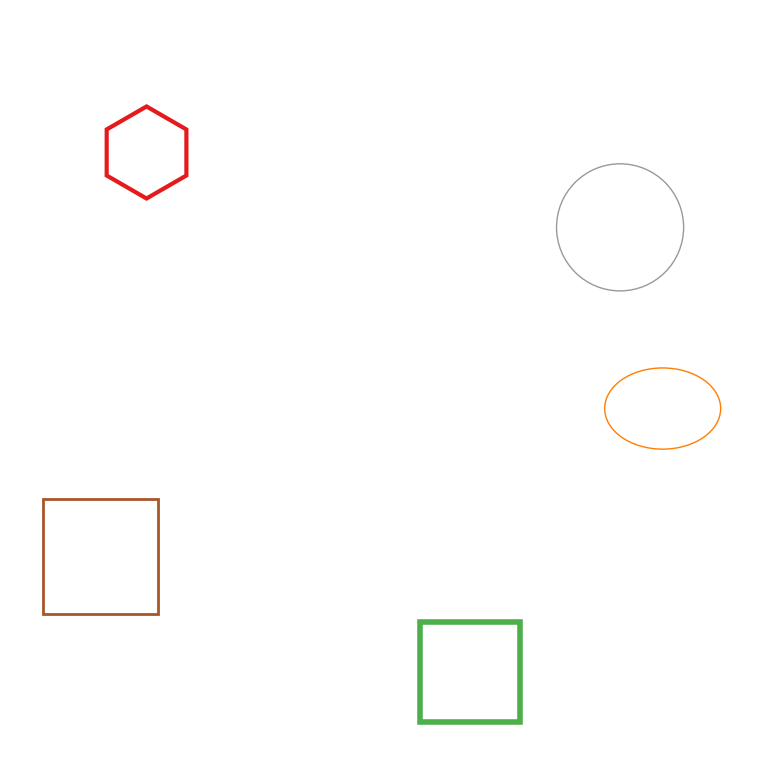[{"shape": "hexagon", "thickness": 1.5, "radius": 0.3, "center": [0.19, 0.802]}, {"shape": "square", "thickness": 2, "radius": 0.32, "center": [0.61, 0.127]}, {"shape": "oval", "thickness": 0.5, "radius": 0.38, "center": [0.861, 0.469]}, {"shape": "square", "thickness": 1, "radius": 0.37, "center": [0.131, 0.277]}, {"shape": "circle", "thickness": 0.5, "radius": 0.41, "center": [0.805, 0.705]}]